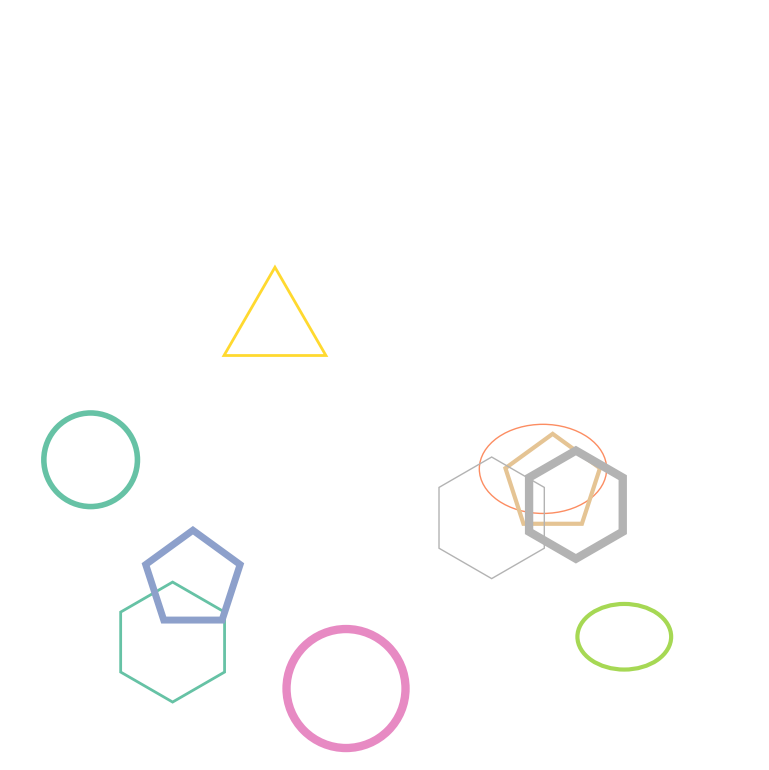[{"shape": "circle", "thickness": 2, "radius": 0.3, "center": [0.118, 0.403]}, {"shape": "hexagon", "thickness": 1, "radius": 0.39, "center": [0.224, 0.166]}, {"shape": "oval", "thickness": 0.5, "radius": 0.41, "center": [0.705, 0.391]}, {"shape": "pentagon", "thickness": 2.5, "radius": 0.32, "center": [0.251, 0.247]}, {"shape": "circle", "thickness": 3, "radius": 0.39, "center": [0.449, 0.106]}, {"shape": "oval", "thickness": 1.5, "radius": 0.3, "center": [0.811, 0.173]}, {"shape": "triangle", "thickness": 1, "radius": 0.38, "center": [0.357, 0.577]}, {"shape": "pentagon", "thickness": 1.5, "radius": 0.32, "center": [0.718, 0.372]}, {"shape": "hexagon", "thickness": 3, "radius": 0.35, "center": [0.748, 0.345]}, {"shape": "hexagon", "thickness": 0.5, "radius": 0.39, "center": [0.639, 0.328]}]